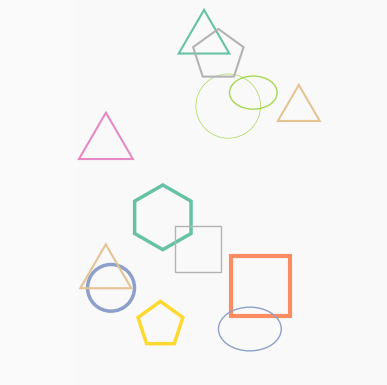[{"shape": "hexagon", "thickness": 2.5, "radius": 0.42, "center": [0.42, 0.436]}, {"shape": "triangle", "thickness": 1.5, "radius": 0.38, "center": [0.527, 0.899]}, {"shape": "square", "thickness": 3, "radius": 0.39, "center": [0.672, 0.257]}, {"shape": "oval", "thickness": 1, "radius": 0.41, "center": [0.645, 0.145]}, {"shape": "circle", "thickness": 2.5, "radius": 0.3, "center": [0.286, 0.252]}, {"shape": "triangle", "thickness": 1.5, "radius": 0.4, "center": [0.273, 0.627]}, {"shape": "oval", "thickness": 1, "radius": 0.31, "center": [0.654, 0.759]}, {"shape": "circle", "thickness": 0.5, "radius": 0.42, "center": [0.589, 0.724]}, {"shape": "pentagon", "thickness": 2.5, "radius": 0.3, "center": [0.414, 0.157]}, {"shape": "triangle", "thickness": 1.5, "radius": 0.31, "center": [0.771, 0.717]}, {"shape": "triangle", "thickness": 1.5, "radius": 0.38, "center": [0.273, 0.289]}, {"shape": "pentagon", "thickness": 1.5, "radius": 0.34, "center": [0.563, 0.856]}, {"shape": "square", "thickness": 1, "radius": 0.3, "center": [0.511, 0.354]}]